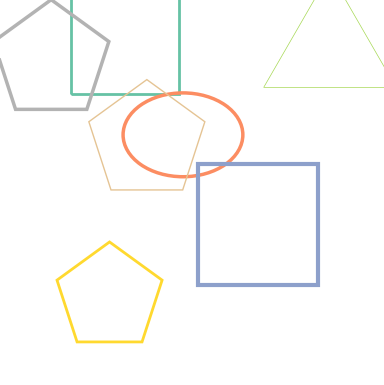[{"shape": "square", "thickness": 2, "radius": 0.7, "center": [0.325, 0.895]}, {"shape": "oval", "thickness": 2.5, "radius": 0.78, "center": [0.475, 0.65]}, {"shape": "square", "thickness": 3, "radius": 0.78, "center": [0.671, 0.417]}, {"shape": "triangle", "thickness": 0.5, "radius": 0.99, "center": [0.857, 0.872]}, {"shape": "pentagon", "thickness": 2, "radius": 0.72, "center": [0.285, 0.228]}, {"shape": "pentagon", "thickness": 1, "radius": 0.79, "center": [0.381, 0.635]}, {"shape": "pentagon", "thickness": 2.5, "radius": 0.79, "center": [0.133, 0.843]}]